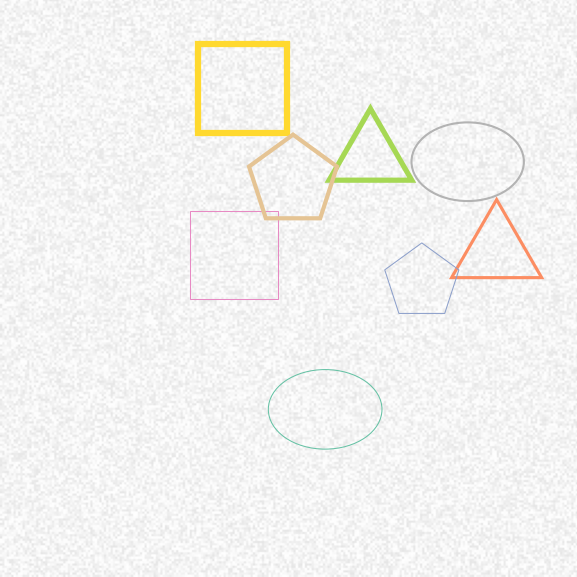[{"shape": "oval", "thickness": 0.5, "radius": 0.49, "center": [0.563, 0.29]}, {"shape": "triangle", "thickness": 1.5, "radius": 0.45, "center": [0.86, 0.563]}, {"shape": "pentagon", "thickness": 0.5, "radius": 0.34, "center": [0.73, 0.511]}, {"shape": "square", "thickness": 0.5, "radius": 0.38, "center": [0.405, 0.558]}, {"shape": "triangle", "thickness": 2.5, "radius": 0.41, "center": [0.641, 0.728]}, {"shape": "square", "thickness": 3, "radius": 0.39, "center": [0.42, 0.846]}, {"shape": "pentagon", "thickness": 2, "radius": 0.4, "center": [0.507, 0.686]}, {"shape": "oval", "thickness": 1, "radius": 0.49, "center": [0.81, 0.719]}]